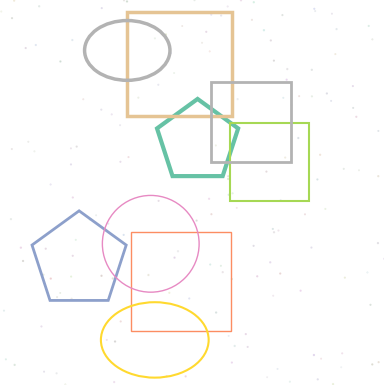[{"shape": "pentagon", "thickness": 3, "radius": 0.55, "center": [0.513, 0.632]}, {"shape": "square", "thickness": 1, "radius": 0.65, "center": [0.47, 0.269]}, {"shape": "pentagon", "thickness": 2, "radius": 0.64, "center": [0.205, 0.324]}, {"shape": "circle", "thickness": 1, "radius": 0.63, "center": [0.392, 0.367]}, {"shape": "square", "thickness": 1.5, "radius": 0.51, "center": [0.7, 0.579]}, {"shape": "oval", "thickness": 1.5, "radius": 0.7, "center": [0.402, 0.117]}, {"shape": "square", "thickness": 2.5, "radius": 0.68, "center": [0.466, 0.833]}, {"shape": "square", "thickness": 2, "radius": 0.51, "center": [0.652, 0.683]}, {"shape": "oval", "thickness": 2.5, "radius": 0.55, "center": [0.331, 0.869]}]